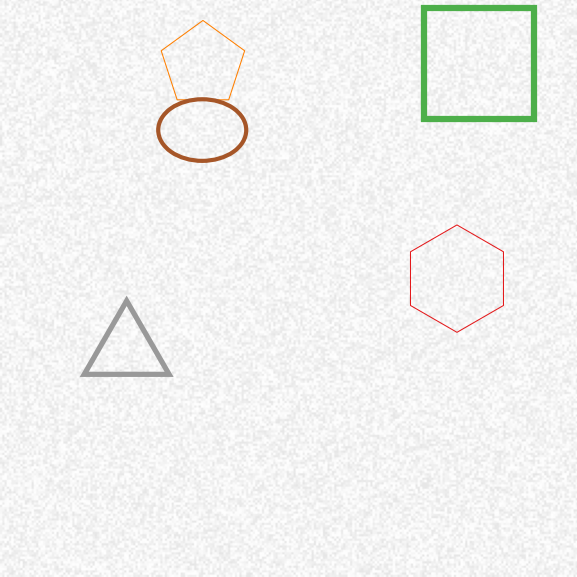[{"shape": "hexagon", "thickness": 0.5, "radius": 0.46, "center": [0.791, 0.517]}, {"shape": "square", "thickness": 3, "radius": 0.48, "center": [0.83, 0.89]}, {"shape": "pentagon", "thickness": 0.5, "radius": 0.38, "center": [0.351, 0.888]}, {"shape": "oval", "thickness": 2, "radius": 0.38, "center": [0.35, 0.774]}, {"shape": "triangle", "thickness": 2.5, "radius": 0.42, "center": [0.219, 0.393]}]